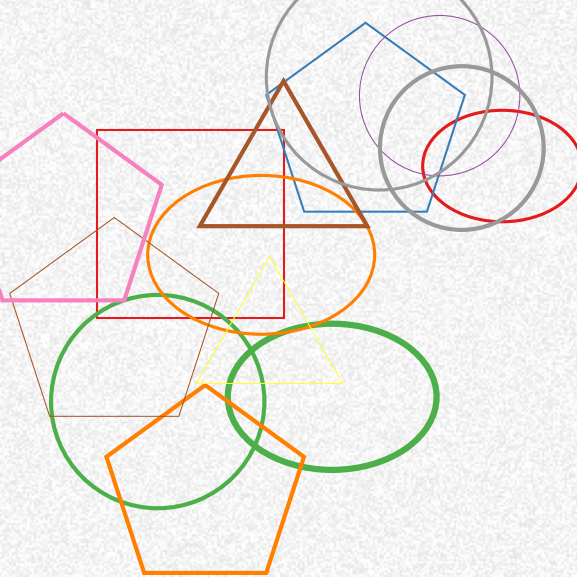[{"shape": "square", "thickness": 1, "radius": 0.81, "center": [0.329, 0.611]}, {"shape": "oval", "thickness": 1.5, "radius": 0.69, "center": [0.87, 0.712]}, {"shape": "pentagon", "thickness": 1, "radius": 0.9, "center": [0.633, 0.779]}, {"shape": "circle", "thickness": 2, "radius": 0.92, "center": [0.273, 0.304]}, {"shape": "oval", "thickness": 3, "radius": 0.9, "center": [0.575, 0.312]}, {"shape": "circle", "thickness": 0.5, "radius": 0.69, "center": [0.761, 0.833]}, {"shape": "pentagon", "thickness": 2, "radius": 0.9, "center": [0.355, 0.153]}, {"shape": "oval", "thickness": 1.5, "radius": 0.98, "center": [0.452, 0.558]}, {"shape": "triangle", "thickness": 0.5, "radius": 0.73, "center": [0.467, 0.408]}, {"shape": "pentagon", "thickness": 0.5, "radius": 0.95, "center": [0.198, 0.432]}, {"shape": "triangle", "thickness": 2, "radius": 0.84, "center": [0.491, 0.691]}, {"shape": "pentagon", "thickness": 2, "radius": 0.9, "center": [0.11, 0.624]}, {"shape": "circle", "thickness": 1.5, "radius": 0.98, "center": [0.657, 0.865]}, {"shape": "circle", "thickness": 2, "radius": 0.71, "center": [0.8, 0.743]}]